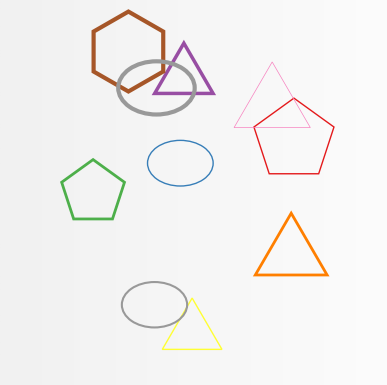[{"shape": "pentagon", "thickness": 1, "radius": 0.54, "center": [0.759, 0.637]}, {"shape": "oval", "thickness": 1, "radius": 0.42, "center": [0.465, 0.576]}, {"shape": "pentagon", "thickness": 2, "radius": 0.43, "center": [0.24, 0.5]}, {"shape": "triangle", "thickness": 2.5, "radius": 0.43, "center": [0.475, 0.801]}, {"shape": "triangle", "thickness": 2, "radius": 0.53, "center": [0.751, 0.339]}, {"shape": "triangle", "thickness": 1, "radius": 0.44, "center": [0.496, 0.137]}, {"shape": "hexagon", "thickness": 3, "radius": 0.52, "center": [0.331, 0.866]}, {"shape": "triangle", "thickness": 0.5, "radius": 0.57, "center": [0.702, 0.725]}, {"shape": "oval", "thickness": 3, "radius": 0.49, "center": [0.404, 0.772]}, {"shape": "oval", "thickness": 1.5, "radius": 0.42, "center": [0.399, 0.208]}]